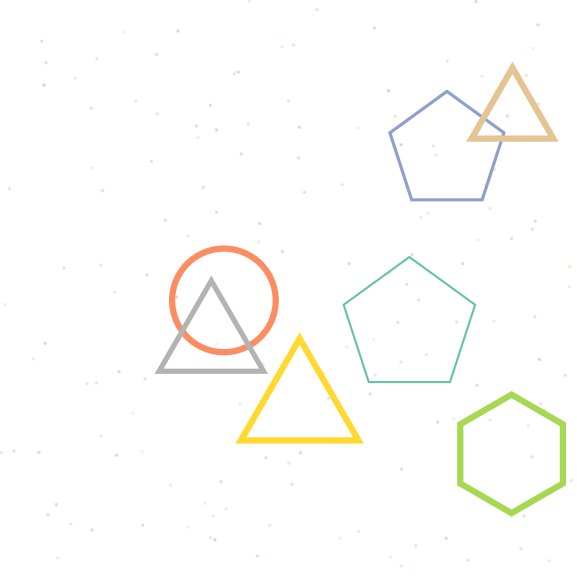[{"shape": "pentagon", "thickness": 1, "radius": 0.6, "center": [0.709, 0.434]}, {"shape": "circle", "thickness": 3, "radius": 0.45, "center": [0.388, 0.479]}, {"shape": "pentagon", "thickness": 1.5, "radius": 0.52, "center": [0.774, 0.737]}, {"shape": "hexagon", "thickness": 3, "radius": 0.51, "center": [0.886, 0.213]}, {"shape": "triangle", "thickness": 3, "radius": 0.59, "center": [0.519, 0.295]}, {"shape": "triangle", "thickness": 3, "radius": 0.41, "center": [0.887, 0.8]}, {"shape": "triangle", "thickness": 2.5, "radius": 0.52, "center": [0.366, 0.408]}]